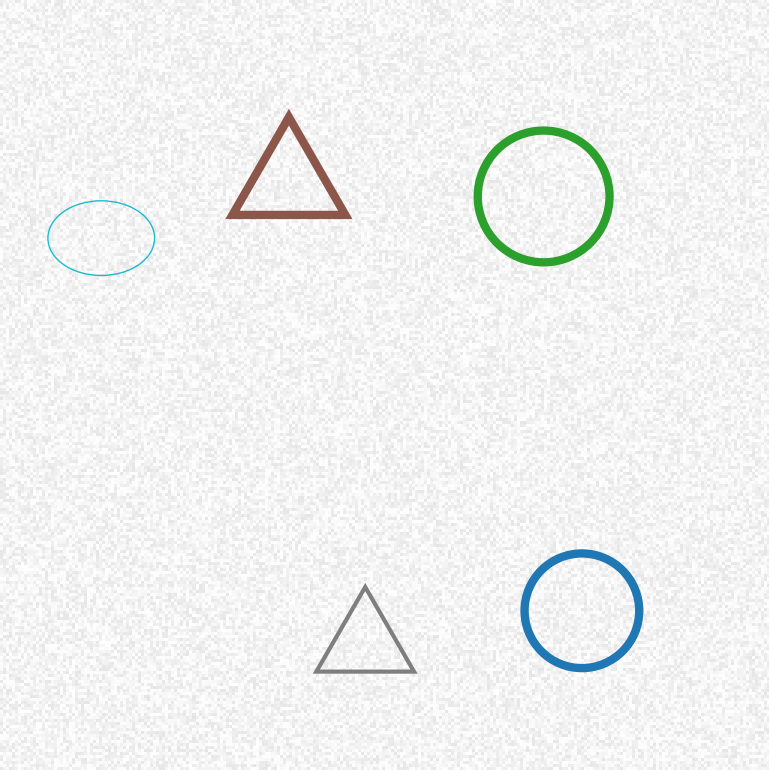[{"shape": "circle", "thickness": 3, "radius": 0.37, "center": [0.756, 0.207]}, {"shape": "circle", "thickness": 3, "radius": 0.43, "center": [0.706, 0.745]}, {"shape": "triangle", "thickness": 3, "radius": 0.42, "center": [0.375, 0.763]}, {"shape": "triangle", "thickness": 1.5, "radius": 0.37, "center": [0.474, 0.164]}, {"shape": "oval", "thickness": 0.5, "radius": 0.35, "center": [0.131, 0.691]}]